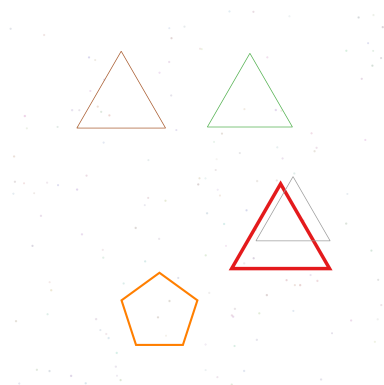[{"shape": "triangle", "thickness": 2.5, "radius": 0.73, "center": [0.729, 0.376]}, {"shape": "triangle", "thickness": 0.5, "radius": 0.64, "center": [0.649, 0.734]}, {"shape": "pentagon", "thickness": 1.5, "radius": 0.52, "center": [0.414, 0.188]}, {"shape": "triangle", "thickness": 0.5, "radius": 0.67, "center": [0.315, 0.734]}, {"shape": "triangle", "thickness": 0.5, "radius": 0.56, "center": [0.761, 0.43]}]